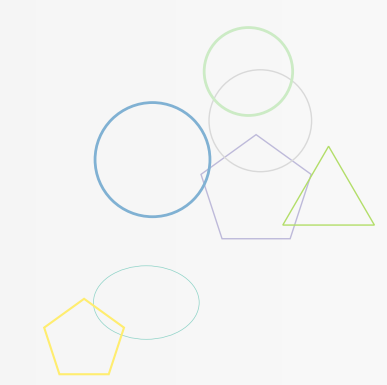[{"shape": "oval", "thickness": 0.5, "radius": 0.68, "center": [0.378, 0.214]}, {"shape": "pentagon", "thickness": 1, "radius": 0.75, "center": [0.661, 0.501]}, {"shape": "circle", "thickness": 2, "radius": 0.74, "center": [0.394, 0.585]}, {"shape": "triangle", "thickness": 1, "radius": 0.68, "center": [0.848, 0.484]}, {"shape": "circle", "thickness": 1, "radius": 0.66, "center": [0.672, 0.686]}, {"shape": "circle", "thickness": 2, "radius": 0.57, "center": [0.641, 0.814]}, {"shape": "pentagon", "thickness": 1.5, "radius": 0.54, "center": [0.217, 0.116]}]